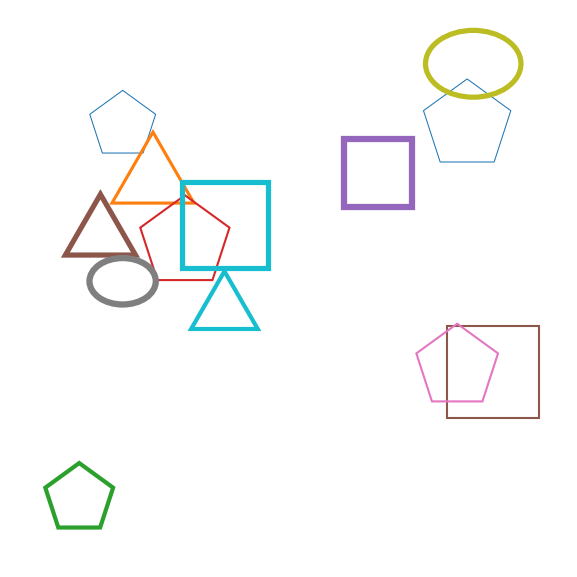[{"shape": "pentagon", "thickness": 0.5, "radius": 0.4, "center": [0.809, 0.783]}, {"shape": "pentagon", "thickness": 0.5, "radius": 0.3, "center": [0.212, 0.783]}, {"shape": "triangle", "thickness": 1.5, "radius": 0.41, "center": [0.265, 0.688]}, {"shape": "pentagon", "thickness": 2, "radius": 0.31, "center": [0.137, 0.136]}, {"shape": "pentagon", "thickness": 1, "radius": 0.41, "center": [0.32, 0.58]}, {"shape": "square", "thickness": 3, "radius": 0.29, "center": [0.655, 0.699]}, {"shape": "triangle", "thickness": 2.5, "radius": 0.35, "center": [0.174, 0.593]}, {"shape": "square", "thickness": 1, "radius": 0.4, "center": [0.854, 0.355]}, {"shape": "pentagon", "thickness": 1, "radius": 0.37, "center": [0.792, 0.364]}, {"shape": "oval", "thickness": 3, "radius": 0.29, "center": [0.212, 0.512]}, {"shape": "oval", "thickness": 2.5, "radius": 0.41, "center": [0.819, 0.889]}, {"shape": "triangle", "thickness": 2, "radius": 0.33, "center": [0.389, 0.463]}, {"shape": "square", "thickness": 2.5, "radius": 0.37, "center": [0.39, 0.61]}]